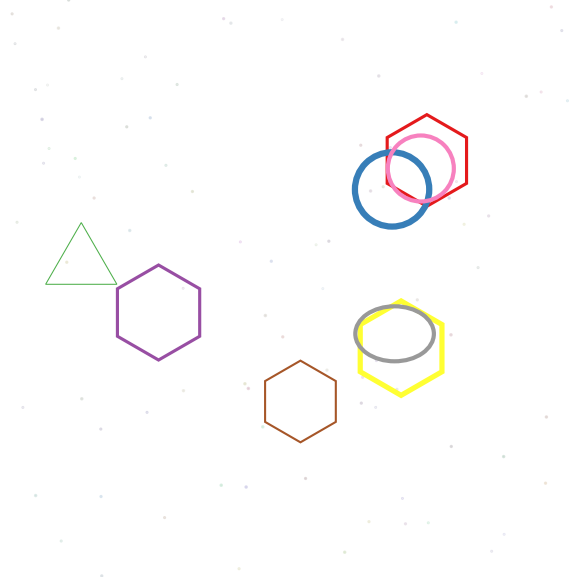[{"shape": "hexagon", "thickness": 1.5, "radius": 0.4, "center": [0.739, 0.721]}, {"shape": "circle", "thickness": 3, "radius": 0.32, "center": [0.679, 0.671]}, {"shape": "triangle", "thickness": 0.5, "radius": 0.36, "center": [0.141, 0.542]}, {"shape": "hexagon", "thickness": 1.5, "radius": 0.41, "center": [0.275, 0.458]}, {"shape": "hexagon", "thickness": 2.5, "radius": 0.41, "center": [0.695, 0.396]}, {"shape": "hexagon", "thickness": 1, "radius": 0.35, "center": [0.52, 0.304]}, {"shape": "circle", "thickness": 2, "radius": 0.29, "center": [0.729, 0.707]}, {"shape": "oval", "thickness": 2, "radius": 0.34, "center": [0.683, 0.421]}]